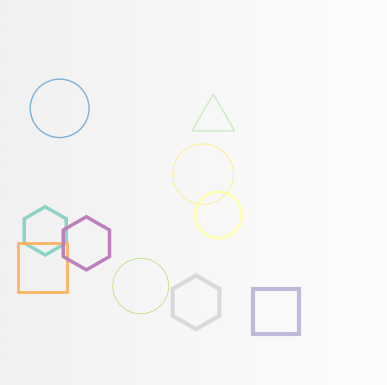[{"shape": "hexagon", "thickness": 2.5, "radius": 0.31, "center": [0.117, 0.4]}, {"shape": "circle", "thickness": 2, "radius": 0.3, "center": [0.564, 0.442]}, {"shape": "square", "thickness": 3, "radius": 0.3, "center": [0.712, 0.191]}, {"shape": "circle", "thickness": 1, "radius": 0.38, "center": [0.154, 0.719]}, {"shape": "square", "thickness": 2, "radius": 0.32, "center": [0.11, 0.305]}, {"shape": "circle", "thickness": 0.5, "radius": 0.36, "center": [0.363, 0.257]}, {"shape": "hexagon", "thickness": 3, "radius": 0.35, "center": [0.506, 0.215]}, {"shape": "hexagon", "thickness": 2.5, "radius": 0.34, "center": [0.223, 0.368]}, {"shape": "triangle", "thickness": 1, "radius": 0.32, "center": [0.551, 0.692]}, {"shape": "circle", "thickness": 0.5, "radius": 0.39, "center": [0.524, 0.548]}]